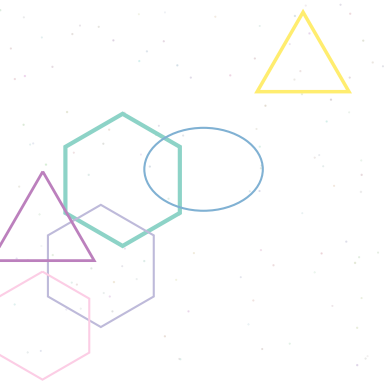[{"shape": "hexagon", "thickness": 3, "radius": 0.86, "center": [0.319, 0.533]}, {"shape": "hexagon", "thickness": 1.5, "radius": 0.79, "center": [0.262, 0.309]}, {"shape": "oval", "thickness": 1.5, "radius": 0.77, "center": [0.529, 0.56]}, {"shape": "hexagon", "thickness": 1.5, "radius": 0.7, "center": [0.11, 0.154]}, {"shape": "triangle", "thickness": 2, "radius": 0.77, "center": [0.111, 0.4]}, {"shape": "triangle", "thickness": 2.5, "radius": 0.69, "center": [0.787, 0.831]}]